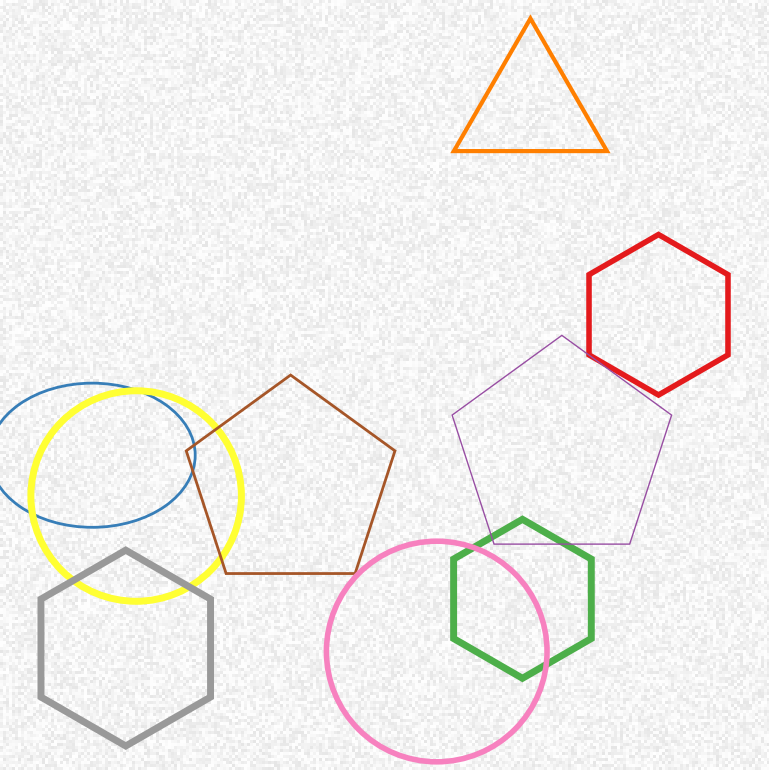[{"shape": "hexagon", "thickness": 2, "radius": 0.52, "center": [0.855, 0.591]}, {"shape": "oval", "thickness": 1, "radius": 0.67, "center": [0.12, 0.409]}, {"shape": "hexagon", "thickness": 2.5, "radius": 0.52, "center": [0.679, 0.222]}, {"shape": "pentagon", "thickness": 0.5, "radius": 0.75, "center": [0.73, 0.415]}, {"shape": "triangle", "thickness": 1.5, "radius": 0.57, "center": [0.689, 0.861]}, {"shape": "circle", "thickness": 2.5, "radius": 0.68, "center": [0.177, 0.356]}, {"shape": "pentagon", "thickness": 1, "radius": 0.71, "center": [0.377, 0.37]}, {"shape": "circle", "thickness": 2, "radius": 0.72, "center": [0.567, 0.154]}, {"shape": "hexagon", "thickness": 2.5, "radius": 0.64, "center": [0.163, 0.158]}]